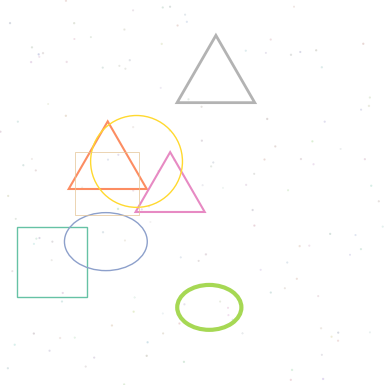[{"shape": "square", "thickness": 1, "radius": 0.45, "center": [0.136, 0.32]}, {"shape": "triangle", "thickness": 1.5, "radius": 0.59, "center": [0.28, 0.568]}, {"shape": "oval", "thickness": 1, "radius": 0.54, "center": [0.275, 0.372]}, {"shape": "triangle", "thickness": 1.5, "radius": 0.52, "center": [0.442, 0.501]}, {"shape": "oval", "thickness": 3, "radius": 0.42, "center": [0.544, 0.202]}, {"shape": "circle", "thickness": 1, "radius": 0.6, "center": [0.355, 0.581]}, {"shape": "square", "thickness": 0.5, "radius": 0.41, "center": [0.278, 0.523]}, {"shape": "triangle", "thickness": 2, "radius": 0.58, "center": [0.561, 0.792]}]